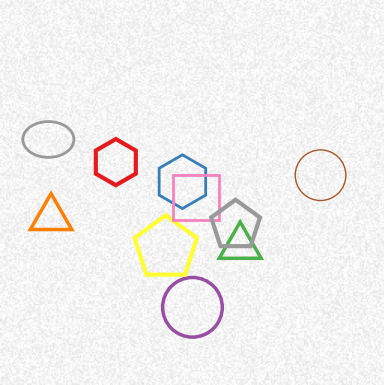[{"shape": "hexagon", "thickness": 3, "radius": 0.3, "center": [0.301, 0.579]}, {"shape": "hexagon", "thickness": 2, "radius": 0.35, "center": [0.474, 0.528]}, {"shape": "triangle", "thickness": 2.5, "radius": 0.31, "center": [0.624, 0.361]}, {"shape": "circle", "thickness": 2.5, "radius": 0.39, "center": [0.5, 0.202]}, {"shape": "triangle", "thickness": 2.5, "radius": 0.31, "center": [0.133, 0.435]}, {"shape": "pentagon", "thickness": 3, "radius": 0.43, "center": [0.43, 0.355]}, {"shape": "circle", "thickness": 1, "radius": 0.33, "center": [0.833, 0.545]}, {"shape": "square", "thickness": 2, "radius": 0.3, "center": [0.509, 0.487]}, {"shape": "oval", "thickness": 2, "radius": 0.33, "center": [0.126, 0.638]}, {"shape": "pentagon", "thickness": 3, "radius": 0.33, "center": [0.612, 0.415]}]